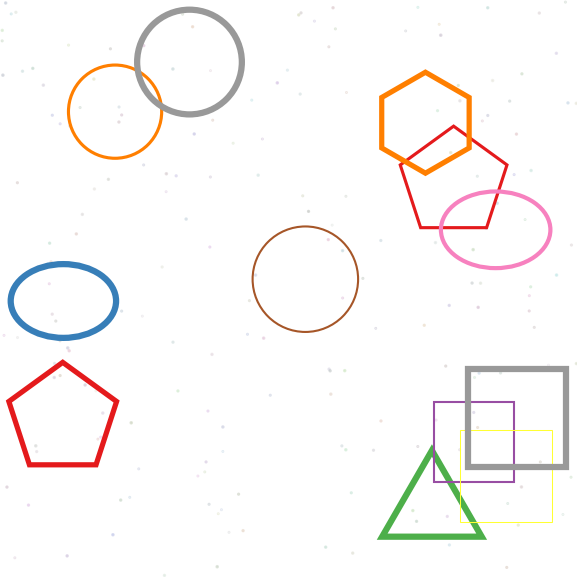[{"shape": "pentagon", "thickness": 2.5, "radius": 0.49, "center": [0.109, 0.274]}, {"shape": "pentagon", "thickness": 1.5, "radius": 0.49, "center": [0.785, 0.684]}, {"shape": "oval", "thickness": 3, "radius": 0.46, "center": [0.11, 0.478]}, {"shape": "triangle", "thickness": 3, "radius": 0.5, "center": [0.748, 0.12]}, {"shape": "square", "thickness": 1, "radius": 0.35, "center": [0.821, 0.234]}, {"shape": "hexagon", "thickness": 2.5, "radius": 0.44, "center": [0.737, 0.787]}, {"shape": "circle", "thickness": 1.5, "radius": 0.4, "center": [0.199, 0.806]}, {"shape": "square", "thickness": 0.5, "radius": 0.4, "center": [0.876, 0.175]}, {"shape": "circle", "thickness": 1, "radius": 0.46, "center": [0.529, 0.516]}, {"shape": "oval", "thickness": 2, "radius": 0.47, "center": [0.858, 0.601]}, {"shape": "square", "thickness": 3, "radius": 0.42, "center": [0.895, 0.275]}, {"shape": "circle", "thickness": 3, "radius": 0.45, "center": [0.328, 0.892]}]